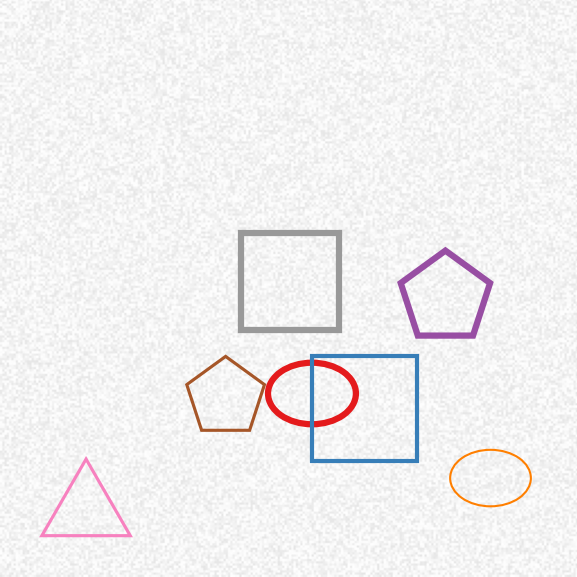[{"shape": "oval", "thickness": 3, "radius": 0.38, "center": [0.54, 0.318]}, {"shape": "square", "thickness": 2, "radius": 0.45, "center": [0.632, 0.292]}, {"shape": "pentagon", "thickness": 3, "radius": 0.41, "center": [0.771, 0.484]}, {"shape": "oval", "thickness": 1, "radius": 0.35, "center": [0.849, 0.171]}, {"shape": "pentagon", "thickness": 1.5, "radius": 0.35, "center": [0.391, 0.311]}, {"shape": "triangle", "thickness": 1.5, "radius": 0.44, "center": [0.149, 0.116]}, {"shape": "square", "thickness": 3, "radius": 0.42, "center": [0.502, 0.512]}]